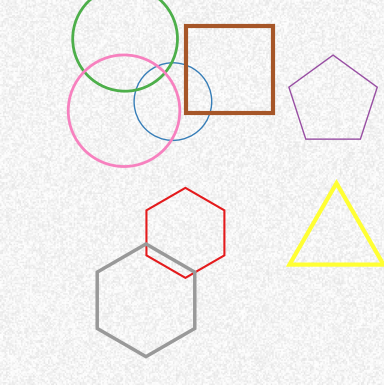[{"shape": "hexagon", "thickness": 1.5, "radius": 0.58, "center": [0.482, 0.395]}, {"shape": "circle", "thickness": 1, "radius": 0.5, "center": [0.449, 0.736]}, {"shape": "circle", "thickness": 2, "radius": 0.68, "center": [0.325, 0.899]}, {"shape": "pentagon", "thickness": 1, "radius": 0.6, "center": [0.865, 0.736]}, {"shape": "triangle", "thickness": 3, "radius": 0.7, "center": [0.874, 0.383]}, {"shape": "square", "thickness": 3, "radius": 0.56, "center": [0.596, 0.819]}, {"shape": "circle", "thickness": 2, "radius": 0.72, "center": [0.322, 0.712]}, {"shape": "hexagon", "thickness": 2.5, "radius": 0.73, "center": [0.379, 0.22]}]